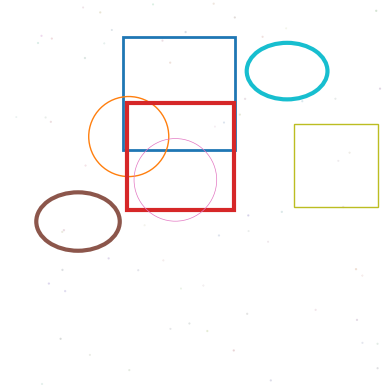[{"shape": "square", "thickness": 2, "radius": 0.73, "center": [0.464, 0.757]}, {"shape": "circle", "thickness": 1, "radius": 0.52, "center": [0.334, 0.645]}, {"shape": "square", "thickness": 3, "radius": 0.69, "center": [0.469, 0.595]}, {"shape": "oval", "thickness": 3, "radius": 0.54, "center": [0.203, 0.425]}, {"shape": "circle", "thickness": 0.5, "radius": 0.54, "center": [0.455, 0.533]}, {"shape": "square", "thickness": 1, "radius": 0.54, "center": [0.873, 0.571]}, {"shape": "oval", "thickness": 3, "radius": 0.52, "center": [0.746, 0.815]}]